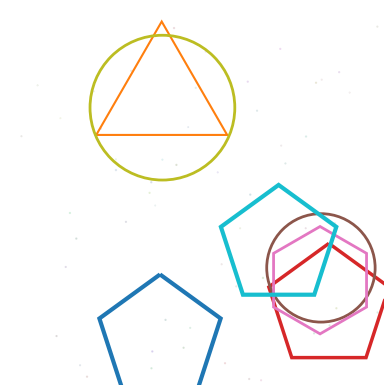[{"shape": "pentagon", "thickness": 3, "radius": 0.83, "center": [0.416, 0.122]}, {"shape": "triangle", "thickness": 1.5, "radius": 0.98, "center": [0.42, 0.748]}, {"shape": "pentagon", "thickness": 2.5, "radius": 0.82, "center": [0.854, 0.204]}, {"shape": "circle", "thickness": 2, "radius": 0.7, "center": [0.834, 0.304]}, {"shape": "hexagon", "thickness": 2, "radius": 0.7, "center": [0.831, 0.272]}, {"shape": "circle", "thickness": 2, "radius": 0.94, "center": [0.422, 0.72]}, {"shape": "pentagon", "thickness": 3, "radius": 0.79, "center": [0.724, 0.362]}]